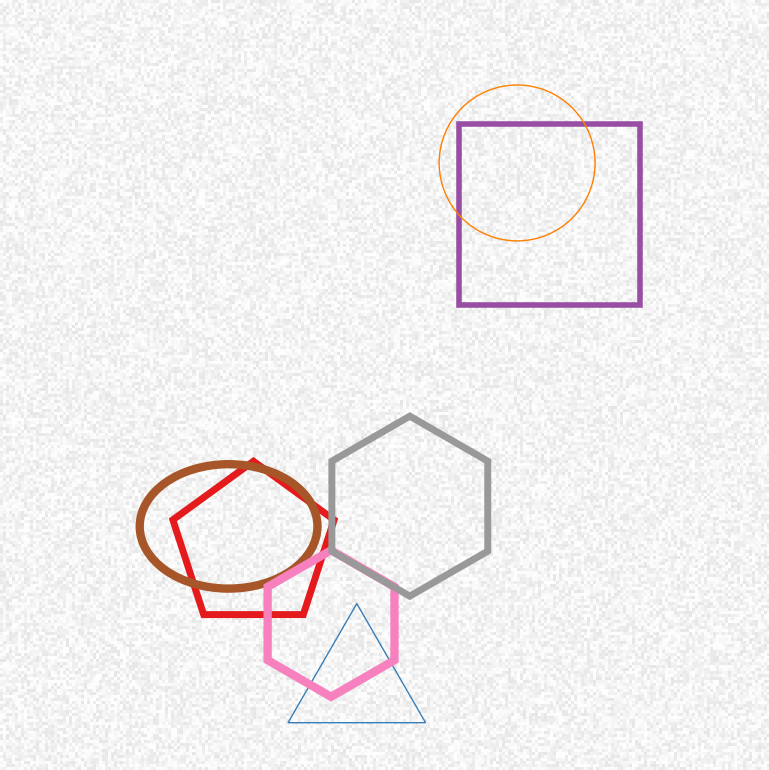[{"shape": "pentagon", "thickness": 2.5, "radius": 0.55, "center": [0.329, 0.291]}, {"shape": "triangle", "thickness": 0.5, "radius": 0.52, "center": [0.463, 0.113]}, {"shape": "square", "thickness": 2, "radius": 0.59, "center": [0.714, 0.722]}, {"shape": "circle", "thickness": 0.5, "radius": 0.51, "center": [0.672, 0.788]}, {"shape": "oval", "thickness": 3, "radius": 0.58, "center": [0.297, 0.316]}, {"shape": "hexagon", "thickness": 3, "radius": 0.48, "center": [0.43, 0.19]}, {"shape": "hexagon", "thickness": 2.5, "radius": 0.58, "center": [0.532, 0.343]}]